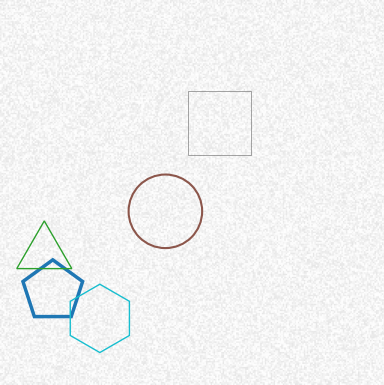[{"shape": "pentagon", "thickness": 2.5, "radius": 0.41, "center": [0.137, 0.244]}, {"shape": "triangle", "thickness": 1, "radius": 0.41, "center": [0.115, 0.344]}, {"shape": "circle", "thickness": 1.5, "radius": 0.48, "center": [0.43, 0.451]}, {"shape": "square", "thickness": 0.5, "radius": 0.41, "center": [0.571, 0.681]}, {"shape": "hexagon", "thickness": 1, "radius": 0.44, "center": [0.259, 0.173]}]